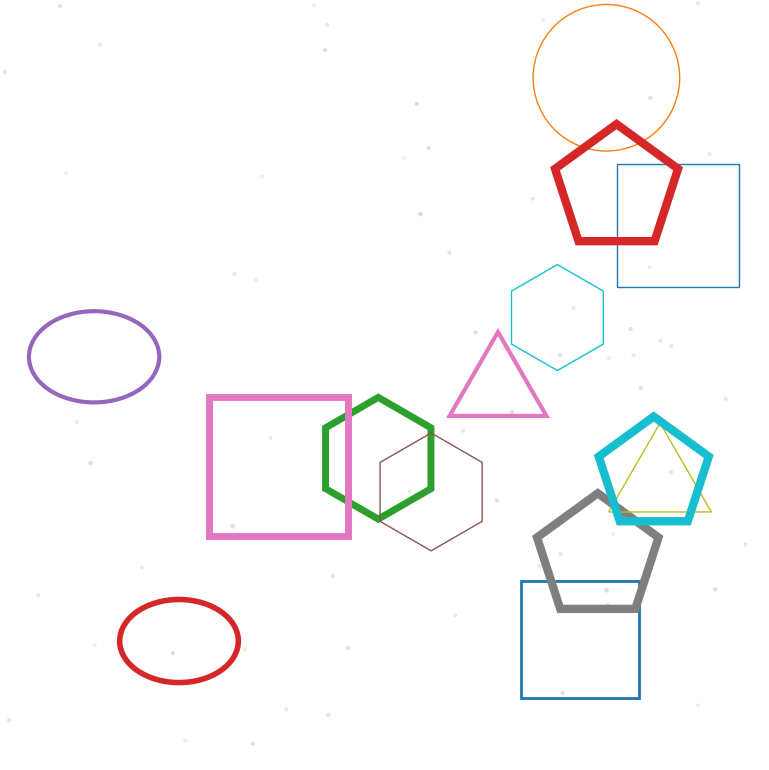[{"shape": "square", "thickness": 0.5, "radius": 0.4, "center": [0.88, 0.707]}, {"shape": "square", "thickness": 1, "radius": 0.38, "center": [0.753, 0.169]}, {"shape": "circle", "thickness": 0.5, "radius": 0.48, "center": [0.788, 0.899]}, {"shape": "hexagon", "thickness": 2.5, "radius": 0.4, "center": [0.491, 0.405]}, {"shape": "pentagon", "thickness": 3, "radius": 0.42, "center": [0.801, 0.755]}, {"shape": "oval", "thickness": 2, "radius": 0.39, "center": [0.232, 0.167]}, {"shape": "oval", "thickness": 1.5, "radius": 0.42, "center": [0.122, 0.537]}, {"shape": "hexagon", "thickness": 0.5, "radius": 0.38, "center": [0.56, 0.361]}, {"shape": "square", "thickness": 2.5, "radius": 0.45, "center": [0.362, 0.394]}, {"shape": "triangle", "thickness": 1.5, "radius": 0.36, "center": [0.647, 0.496]}, {"shape": "pentagon", "thickness": 3, "radius": 0.41, "center": [0.776, 0.276]}, {"shape": "triangle", "thickness": 0.5, "radius": 0.38, "center": [0.857, 0.374]}, {"shape": "hexagon", "thickness": 0.5, "radius": 0.34, "center": [0.724, 0.588]}, {"shape": "pentagon", "thickness": 3, "radius": 0.38, "center": [0.849, 0.384]}]